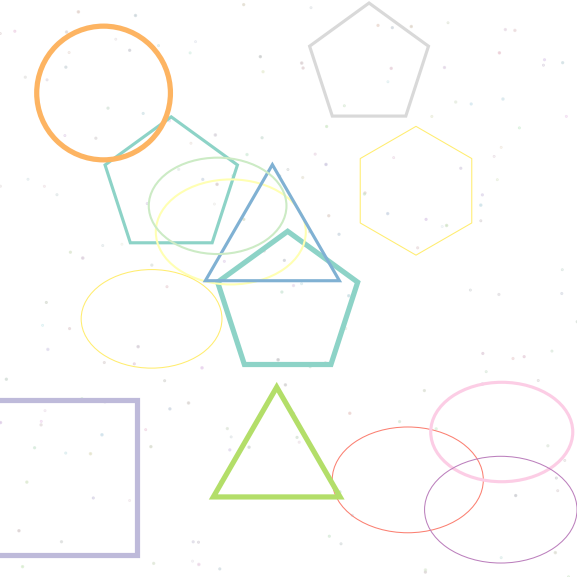[{"shape": "pentagon", "thickness": 2.5, "radius": 0.64, "center": [0.498, 0.471]}, {"shape": "pentagon", "thickness": 1.5, "radius": 0.6, "center": [0.297, 0.676]}, {"shape": "oval", "thickness": 1, "radius": 0.65, "center": [0.4, 0.598]}, {"shape": "square", "thickness": 2.5, "radius": 0.67, "center": [0.102, 0.172]}, {"shape": "oval", "thickness": 0.5, "radius": 0.65, "center": [0.706, 0.168]}, {"shape": "triangle", "thickness": 1.5, "radius": 0.67, "center": [0.472, 0.58]}, {"shape": "circle", "thickness": 2.5, "radius": 0.58, "center": [0.179, 0.838]}, {"shape": "triangle", "thickness": 2.5, "radius": 0.63, "center": [0.479, 0.202]}, {"shape": "oval", "thickness": 1.5, "radius": 0.61, "center": [0.869, 0.251]}, {"shape": "pentagon", "thickness": 1.5, "radius": 0.54, "center": [0.639, 0.886]}, {"shape": "oval", "thickness": 0.5, "radius": 0.66, "center": [0.867, 0.117]}, {"shape": "oval", "thickness": 1, "radius": 0.6, "center": [0.377, 0.643]}, {"shape": "hexagon", "thickness": 0.5, "radius": 0.56, "center": [0.72, 0.669]}, {"shape": "oval", "thickness": 0.5, "radius": 0.61, "center": [0.262, 0.447]}]